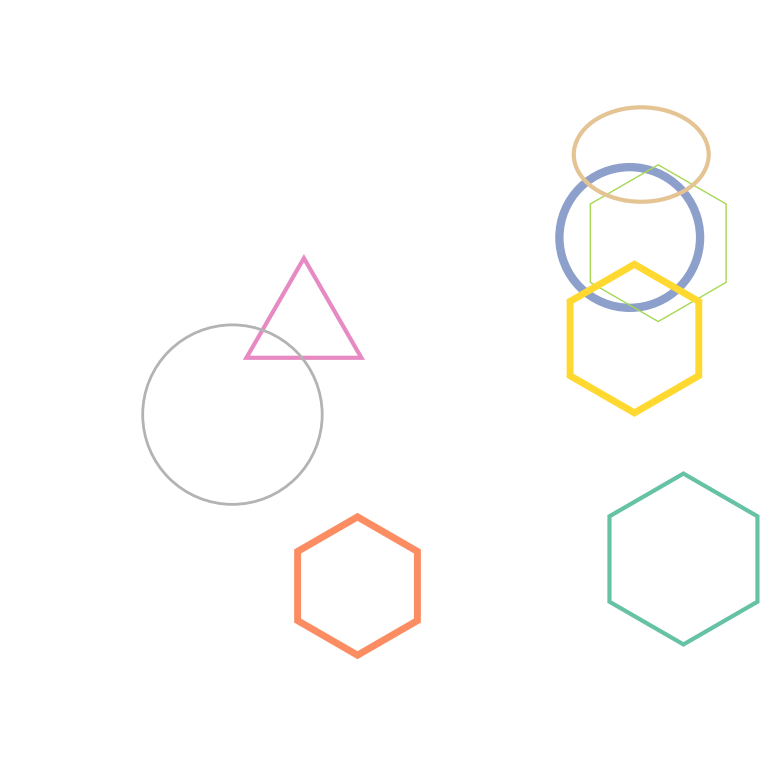[{"shape": "hexagon", "thickness": 1.5, "radius": 0.55, "center": [0.888, 0.274]}, {"shape": "hexagon", "thickness": 2.5, "radius": 0.45, "center": [0.464, 0.239]}, {"shape": "circle", "thickness": 3, "radius": 0.46, "center": [0.818, 0.692]}, {"shape": "triangle", "thickness": 1.5, "radius": 0.43, "center": [0.395, 0.578]}, {"shape": "hexagon", "thickness": 0.5, "radius": 0.51, "center": [0.855, 0.684]}, {"shape": "hexagon", "thickness": 2.5, "radius": 0.48, "center": [0.824, 0.56]}, {"shape": "oval", "thickness": 1.5, "radius": 0.44, "center": [0.833, 0.799]}, {"shape": "circle", "thickness": 1, "radius": 0.58, "center": [0.302, 0.462]}]